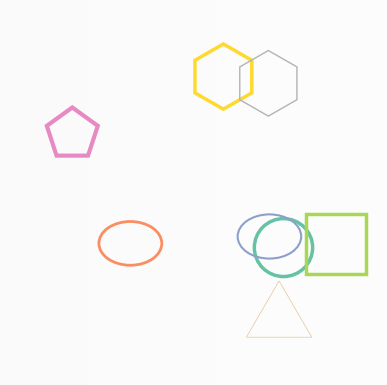[{"shape": "circle", "thickness": 2.5, "radius": 0.38, "center": [0.732, 0.357]}, {"shape": "oval", "thickness": 2, "radius": 0.41, "center": [0.336, 0.368]}, {"shape": "oval", "thickness": 1.5, "radius": 0.41, "center": [0.695, 0.386]}, {"shape": "pentagon", "thickness": 3, "radius": 0.35, "center": [0.187, 0.652]}, {"shape": "square", "thickness": 2.5, "radius": 0.39, "center": [0.866, 0.365]}, {"shape": "hexagon", "thickness": 2.5, "radius": 0.42, "center": [0.576, 0.801]}, {"shape": "triangle", "thickness": 0.5, "radius": 0.49, "center": [0.72, 0.173]}, {"shape": "hexagon", "thickness": 1, "radius": 0.43, "center": [0.693, 0.784]}]